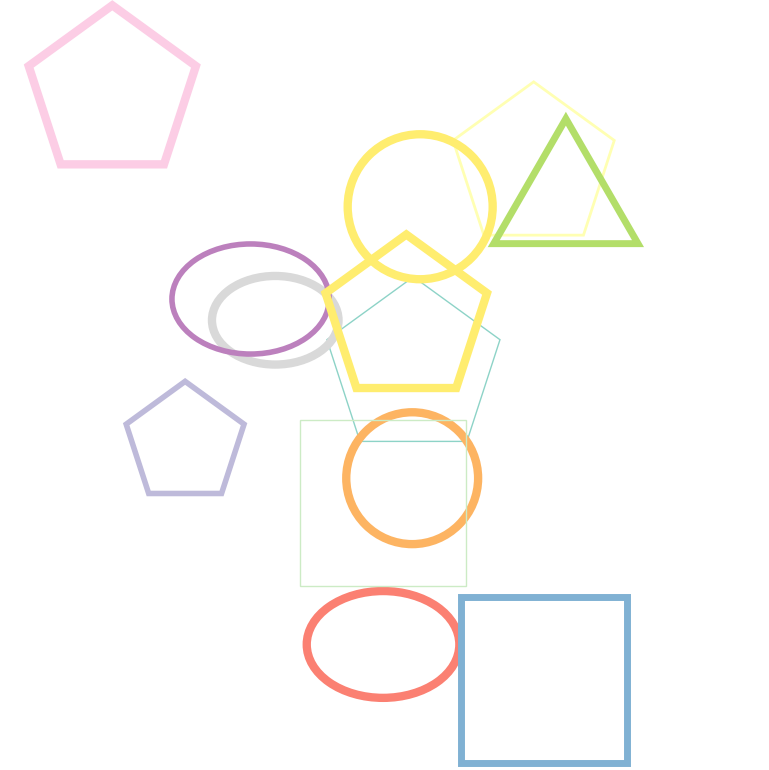[{"shape": "pentagon", "thickness": 0.5, "radius": 0.59, "center": [0.537, 0.522]}, {"shape": "pentagon", "thickness": 1, "radius": 0.55, "center": [0.693, 0.784]}, {"shape": "pentagon", "thickness": 2, "radius": 0.4, "center": [0.24, 0.424]}, {"shape": "oval", "thickness": 3, "radius": 0.5, "center": [0.497, 0.163]}, {"shape": "square", "thickness": 2.5, "radius": 0.54, "center": [0.706, 0.117]}, {"shape": "circle", "thickness": 3, "radius": 0.43, "center": [0.535, 0.379]}, {"shape": "triangle", "thickness": 2.5, "radius": 0.54, "center": [0.735, 0.738]}, {"shape": "pentagon", "thickness": 3, "radius": 0.57, "center": [0.146, 0.879]}, {"shape": "oval", "thickness": 3, "radius": 0.41, "center": [0.357, 0.584]}, {"shape": "oval", "thickness": 2, "radius": 0.51, "center": [0.325, 0.612]}, {"shape": "square", "thickness": 0.5, "radius": 0.54, "center": [0.497, 0.347]}, {"shape": "circle", "thickness": 3, "radius": 0.47, "center": [0.546, 0.732]}, {"shape": "pentagon", "thickness": 3, "radius": 0.55, "center": [0.528, 0.585]}]